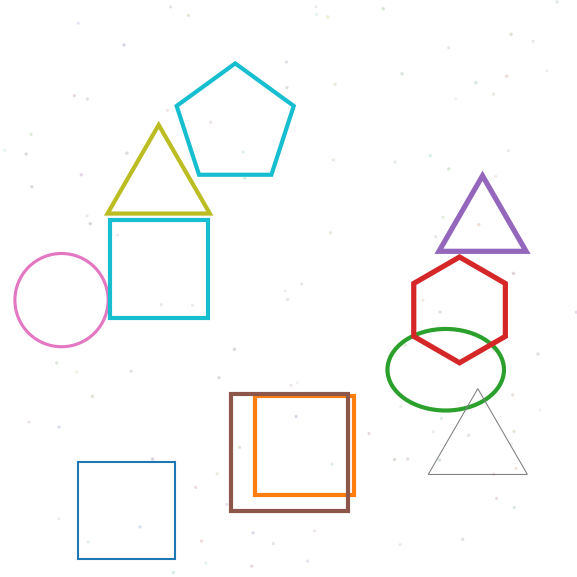[{"shape": "square", "thickness": 1, "radius": 0.42, "center": [0.219, 0.115]}, {"shape": "square", "thickness": 2, "radius": 0.43, "center": [0.527, 0.228]}, {"shape": "oval", "thickness": 2, "radius": 0.5, "center": [0.772, 0.359]}, {"shape": "hexagon", "thickness": 2.5, "radius": 0.46, "center": [0.796, 0.463]}, {"shape": "triangle", "thickness": 2.5, "radius": 0.44, "center": [0.836, 0.608]}, {"shape": "square", "thickness": 2, "radius": 0.51, "center": [0.501, 0.216]}, {"shape": "circle", "thickness": 1.5, "radius": 0.4, "center": [0.107, 0.479]}, {"shape": "triangle", "thickness": 0.5, "radius": 0.5, "center": [0.827, 0.227]}, {"shape": "triangle", "thickness": 2, "radius": 0.51, "center": [0.275, 0.68]}, {"shape": "pentagon", "thickness": 2, "radius": 0.53, "center": [0.407, 0.783]}, {"shape": "square", "thickness": 2, "radius": 0.42, "center": [0.275, 0.534]}]